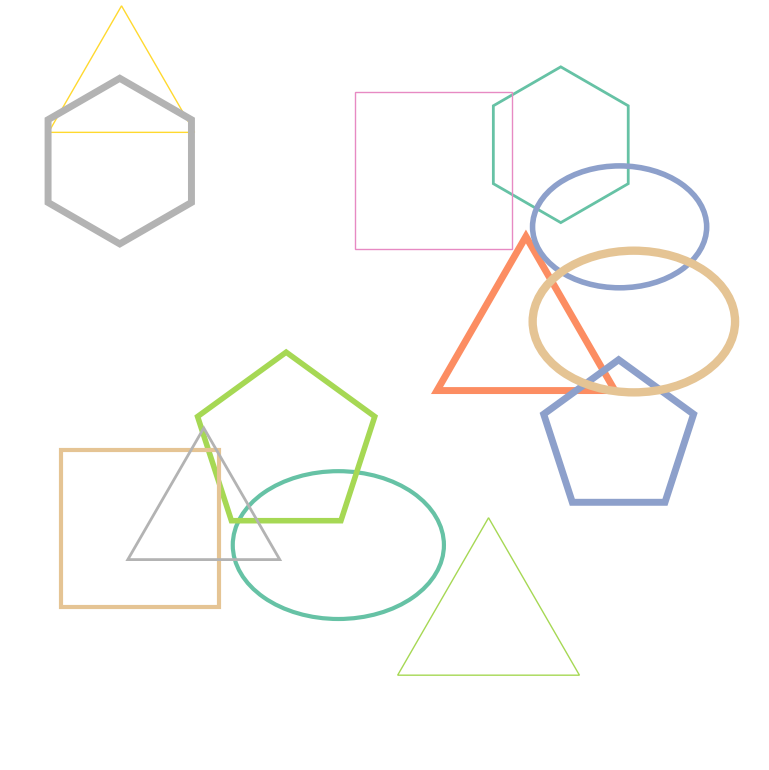[{"shape": "hexagon", "thickness": 1, "radius": 0.51, "center": [0.728, 0.812]}, {"shape": "oval", "thickness": 1.5, "radius": 0.69, "center": [0.439, 0.292]}, {"shape": "triangle", "thickness": 2.5, "radius": 0.67, "center": [0.683, 0.559]}, {"shape": "pentagon", "thickness": 2.5, "radius": 0.51, "center": [0.803, 0.43]}, {"shape": "oval", "thickness": 2, "radius": 0.57, "center": [0.805, 0.705]}, {"shape": "square", "thickness": 0.5, "radius": 0.51, "center": [0.563, 0.778]}, {"shape": "pentagon", "thickness": 2, "radius": 0.6, "center": [0.372, 0.422]}, {"shape": "triangle", "thickness": 0.5, "radius": 0.68, "center": [0.634, 0.191]}, {"shape": "triangle", "thickness": 0.5, "radius": 0.55, "center": [0.158, 0.883]}, {"shape": "oval", "thickness": 3, "radius": 0.66, "center": [0.823, 0.582]}, {"shape": "square", "thickness": 1.5, "radius": 0.51, "center": [0.182, 0.314]}, {"shape": "triangle", "thickness": 1, "radius": 0.57, "center": [0.265, 0.33]}, {"shape": "hexagon", "thickness": 2.5, "radius": 0.54, "center": [0.156, 0.791]}]